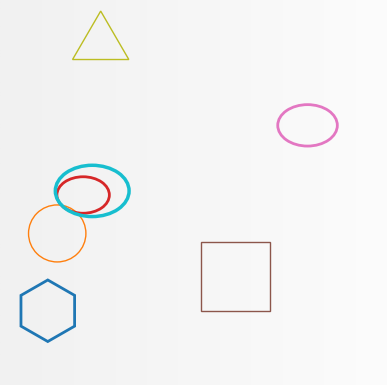[{"shape": "hexagon", "thickness": 2, "radius": 0.4, "center": [0.123, 0.193]}, {"shape": "circle", "thickness": 1, "radius": 0.37, "center": [0.148, 0.394]}, {"shape": "oval", "thickness": 2, "radius": 0.34, "center": [0.215, 0.494]}, {"shape": "square", "thickness": 1, "radius": 0.45, "center": [0.607, 0.281]}, {"shape": "oval", "thickness": 2, "radius": 0.38, "center": [0.794, 0.674]}, {"shape": "triangle", "thickness": 1, "radius": 0.42, "center": [0.26, 0.887]}, {"shape": "oval", "thickness": 2.5, "radius": 0.48, "center": [0.238, 0.504]}]